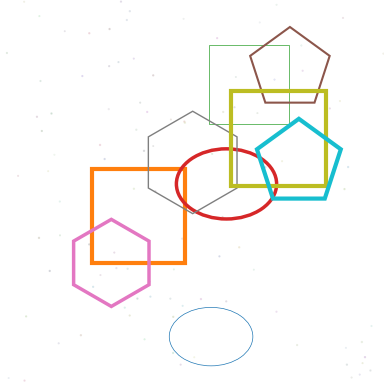[{"shape": "oval", "thickness": 0.5, "radius": 0.54, "center": [0.548, 0.126]}, {"shape": "square", "thickness": 3, "radius": 0.61, "center": [0.36, 0.439]}, {"shape": "square", "thickness": 0.5, "radius": 0.52, "center": [0.647, 0.78]}, {"shape": "oval", "thickness": 2.5, "radius": 0.65, "center": [0.588, 0.522]}, {"shape": "pentagon", "thickness": 1.5, "radius": 0.54, "center": [0.753, 0.821]}, {"shape": "hexagon", "thickness": 2.5, "radius": 0.57, "center": [0.289, 0.317]}, {"shape": "hexagon", "thickness": 1, "radius": 0.66, "center": [0.5, 0.578]}, {"shape": "square", "thickness": 3, "radius": 0.62, "center": [0.723, 0.641]}, {"shape": "pentagon", "thickness": 3, "radius": 0.57, "center": [0.776, 0.577]}]